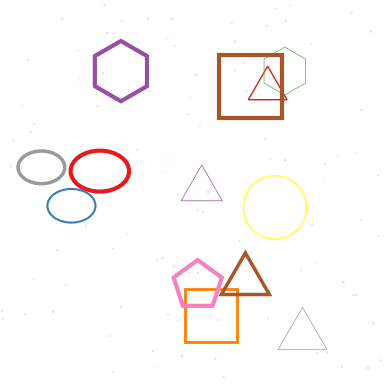[{"shape": "oval", "thickness": 3, "radius": 0.38, "center": [0.259, 0.556]}, {"shape": "triangle", "thickness": 1, "radius": 0.29, "center": [0.695, 0.77]}, {"shape": "oval", "thickness": 1.5, "radius": 0.31, "center": [0.186, 0.466]}, {"shape": "hexagon", "thickness": 0.5, "radius": 0.31, "center": [0.74, 0.816]}, {"shape": "hexagon", "thickness": 3, "radius": 0.39, "center": [0.314, 0.815]}, {"shape": "triangle", "thickness": 0.5, "radius": 0.31, "center": [0.524, 0.509]}, {"shape": "square", "thickness": 2, "radius": 0.34, "center": [0.548, 0.181]}, {"shape": "circle", "thickness": 1, "radius": 0.41, "center": [0.714, 0.461]}, {"shape": "square", "thickness": 3, "radius": 0.41, "center": [0.651, 0.774]}, {"shape": "triangle", "thickness": 2.5, "radius": 0.36, "center": [0.637, 0.271]}, {"shape": "pentagon", "thickness": 3, "radius": 0.33, "center": [0.514, 0.259]}, {"shape": "triangle", "thickness": 0.5, "radius": 0.37, "center": [0.786, 0.128]}, {"shape": "oval", "thickness": 2.5, "radius": 0.3, "center": [0.107, 0.565]}]